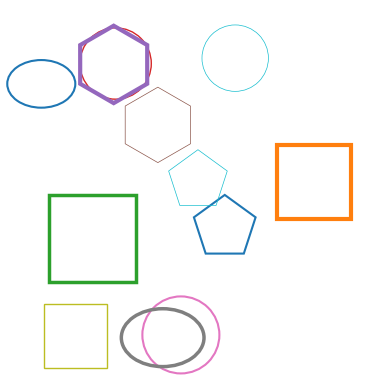[{"shape": "oval", "thickness": 1.5, "radius": 0.44, "center": [0.107, 0.782]}, {"shape": "pentagon", "thickness": 1.5, "radius": 0.42, "center": [0.584, 0.409]}, {"shape": "square", "thickness": 3, "radius": 0.48, "center": [0.814, 0.528]}, {"shape": "square", "thickness": 2.5, "radius": 0.57, "center": [0.24, 0.381]}, {"shape": "circle", "thickness": 1, "radius": 0.46, "center": [0.3, 0.835]}, {"shape": "hexagon", "thickness": 3, "radius": 0.5, "center": [0.295, 0.833]}, {"shape": "hexagon", "thickness": 0.5, "radius": 0.49, "center": [0.41, 0.676]}, {"shape": "circle", "thickness": 1.5, "radius": 0.5, "center": [0.47, 0.13]}, {"shape": "oval", "thickness": 2.5, "radius": 0.54, "center": [0.423, 0.123]}, {"shape": "square", "thickness": 1, "radius": 0.41, "center": [0.197, 0.127]}, {"shape": "circle", "thickness": 0.5, "radius": 0.43, "center": [0.611, 0.849]}, {"shape": "pentagon", "thickness": 0.5, "radius": 0.4, "center": [0.514, 0.531]}]